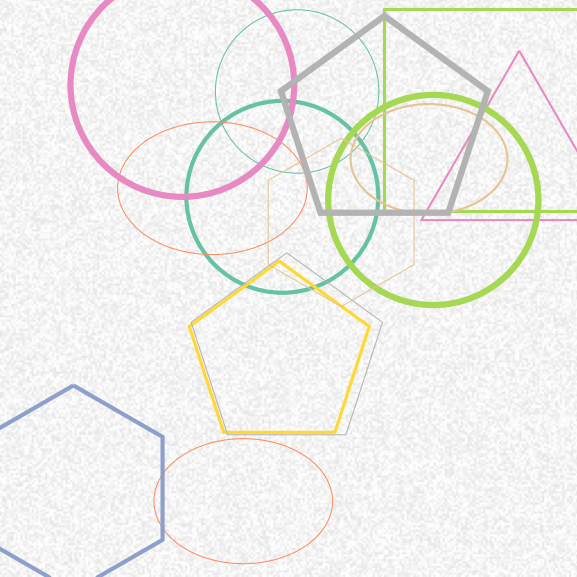[{"shape": "circle", "thickness": 2, "radius": 0.83, "center": [0.489, 0.658]}, {"shape": "circle", "thickness": 0.5, "radius": 0.71, "center": [0.515, 0.841]}, {"shape": "oval", "thickness": 0.5, "radius": 0.82, "center": [0.368, 0.673]}, {"shape": "oval", "thickness": 0.5, "radius": 0.77, "center": [0.421, 0.131]}, {"shape": "hexagon", "thickness": 2, "radius": 0.89, "center": [0.127, 0.153]}, {"shape": "triangle", "thickness": 1, "radius": 0.98, "center": [0.899, 0.716]}, {"shape": "circle", "thickness": 3, "radius": 0.97, "center": [0.316, 0.852]}, {"shape": "circle", "thickness": 3, "radius": 0.91, "center": [0.75, 0.653]}, {"shape": "square", "thickness": 1.5, "radius": 0.88, "center": [0.84, 0.809]}, {"shape": "pentagon", "thickness": 1.5, "radius": 0.82, "center": [0.484, 0.383]}, {"shape": "hexagon", "thickness": 0.5, "radius": 0.73, "center": [0.591, 0.614]}, {"shape": "oval", "thickness": 1, "radius": 0.68, "center": [0.743, 0.724]}, {"shape": "pentagon", "thickness": 3, "radius": 0.94, "center": [0.666, 0.783]}, {"shape": "pentagon", "thickness": 0.5, "radius": 0.87, "center": [0.497, 0.387]}]